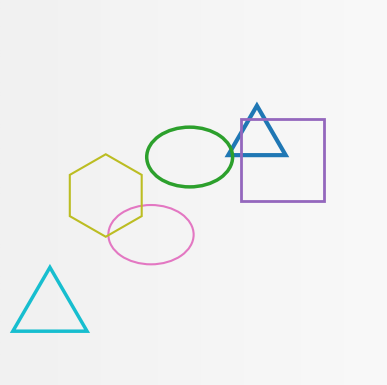[{"shape": "triangle", "thickness": 3, "radius": 0.43, "center": [0.663, 0.64]}, {"shape": "oval", "thickness": 2.5, "radius": 0.55, "center": [0.489, 0.592]}, {"shape": "square", "thickness": 2, "radius": 0.54, "center": [0.728, 0.584]}, {"shape": "oval", "thickness": 1.5, "radius": 0.55, "center": [0.39, 0.39]}, {"shape": "hexagon", "thickness": 1.5, "radius": 0.54, "center": [0.273, 0.492]}, {"shape": "triangle", "thickness": 2.5, "radius": 0.55, "center": [0.129, 0.195]}]